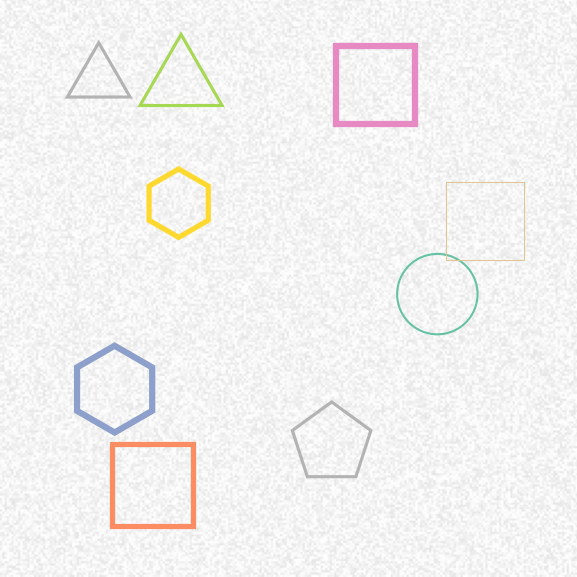[{"shape": "circle", "thickness": 1, "radius": 0.35, "center": [0.757, 0.49]}, {"shape": "square", "thickness": 2.5, "radius": 0.35, "center": [0.264, 0.159]}, {"shape": "hexagon", "thickness": 3, "radius": 0.38, "center": [0.198, 0.325]}, {"shape": "square", "thickness": 3, "radius": 0.34, "center": [0.65, 0.852]}, {"shape": "triangle", "thickness": 1.5, "radius": 0.41, "center": [0.314, 0.857]}, {"shape": "hexagon", "thickness": 2.5, "radius": 0.3, "center": [0.309, 0.647]}, {"shape": "square", "thickness": 0.5, "radius": 0.34, "center": [0.84, 0.616]}, {"shape": "triangle", "thickness": 1.5, "radius": 0.31, "center": [0.171, 0.862]}, {"shape": "pentagon", "thickness": 1.5, "radius": 0.36, "center": [0.574, 0.232]}]